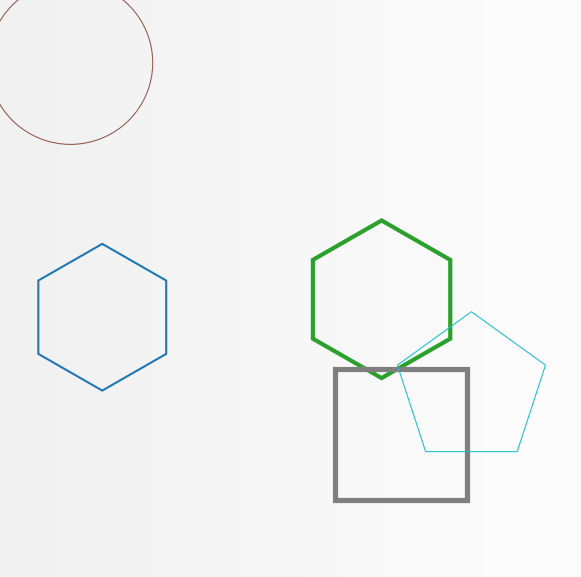[{"shape": "hexagon", "thickness": 1, "radius": 0.64, "center": [0.176, 0.45]}, {"shape": "hexagon", "thickness": 2, "radius": 0.68, "center": [0.656, 0.481]}, {"shape": "circle", "thickness": 0.5, "radius": 0.71, "center": [0.121, 0.89]}, {"shape": "square", "thickness": 2.5, "radius": 0.57, "center": [0.69, 0.246]}, {"shape": "pentagon", "thickness": 0.5, "radius": 0.67, "center": [0.811, 0.325]}]